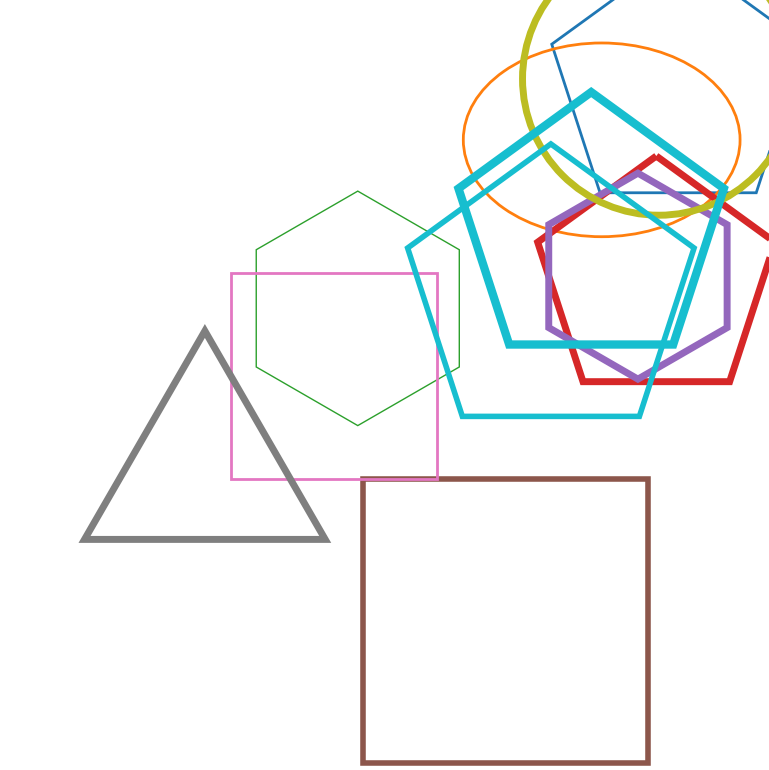[{"shape": "pentagon", "thickness": 1, "radius": 0.86, "center": [0.881, 0.889]}, {"shape": "oval", "thickness": 1, "radius": 0.9, "center": [0.781, 0.818]}, {"shape": "hexagon", "thickness": 0.5, "radius": 0.76, "center": [0.465, 0.6]}, {"shape": "pentagon", "thickness": 2.5, "radius": 0.81, "center": [0.852, 0.635]}, {"shape": "hexagon", "thickness": 2.5, "radius": 0.67, "center": [0.828, 0.641]}, {"shape": "square", "thickness": 2, "radius": 0.92, "center": [0.656, 0.194]}, {"shape": "square", "thickness": 1, "radius": 0.67, "center": [0.434, 0.512]}, {"shape": "triangle", "thickness": 2.5, "radius": 0.9, "center": [0.266, 0.39]}, {"shape": "circle", "thickness": 2.5, "radius": 0.89, "center": [0.856, 0.898]}, {"shape": "pentagon", "thickness": 3, "radius": 0.91, "center": [0.768, 0.699]}, {"shape": "pentagon", "thickness": 2, "radius": 0.98, "center": [0.715, 0.617]}]